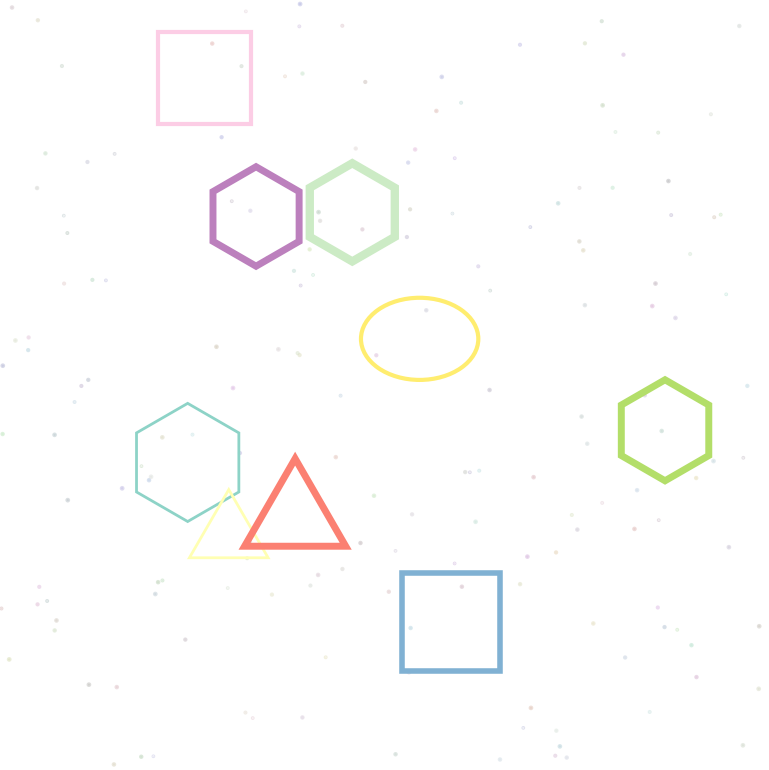[{"shape": "hexagon", "thickness": 1, "radius": 0.38, "center": [0.244, 0.399]}, {"shape": "triangle", "thickness": 1, "radius": 0.3, "center": [0.297, 0.305]}, {"shape": "triangle", "thickness": 2.5, "radius": 0.38, "center": [0.383, 0.329]}, {"shape": "square", "thickness": 2, "radius": 0.32, "center": [0.586, 0.192]}, {"shape": "hexagon", "thickness": 2.5, "radius": 0.33, "center": [0.864, 0.441]}, {"shape": "square", "thickness": 1.5, "radius": 0.3, "center": [0.266, 0.899]}, {"shape": "hexagon", "thickness": 2.5, "radius": 0.32, "center": [0.333, 0.719]}, {"shape": "hexagon", "thickness": 3, "radius": 0.32, "center": [0.458, 0.724]}, {"shape": "oval", "thickness": 1.5, "radius": 0.38, "center": [0.545, 0.56]}]